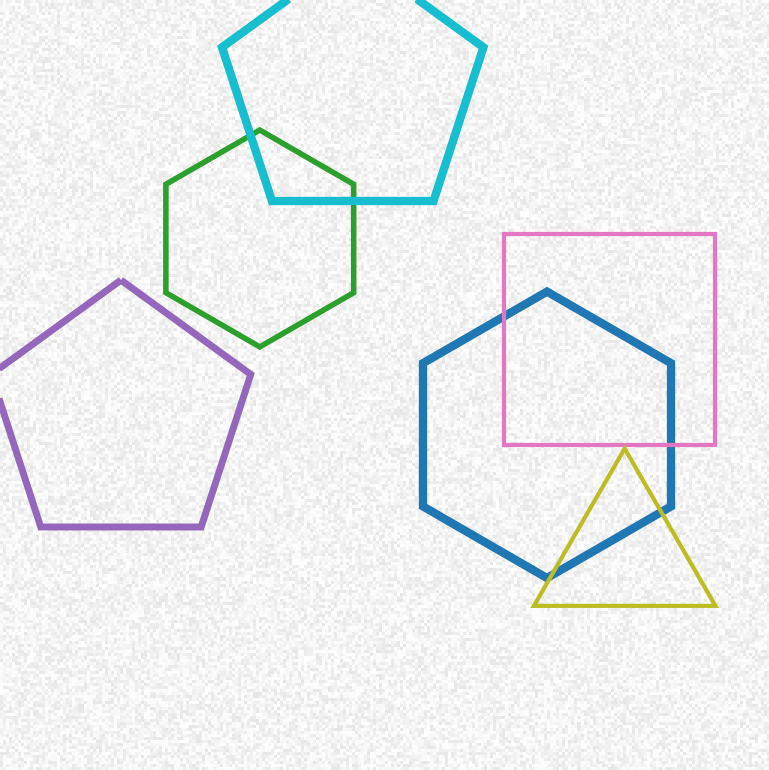[{"shape": "hexagon", "thickness": 3, "radius": 0.93, "center": [0.71, 0.435]}, {"shape": "hexagon", "thickness": 2, "radius": 0.7, "center": [0.337, 0.69]}, {"shape": "pentagon", "thickness": 2.5, "radius": 0.89, "center": [0.157, 0.459]}, {"shape": "square", "thickness": 1.5, "radius": 0.69, "center": [0.792, 0.558]}, {"shape": "triangle", "thickness": 1.5, "radius": 0.68, "center": [0.811, 0.281]}, {"shape": "pentagon", "thickness": 3, "radius": 0.89, "center": [0.458, 0.883]}]